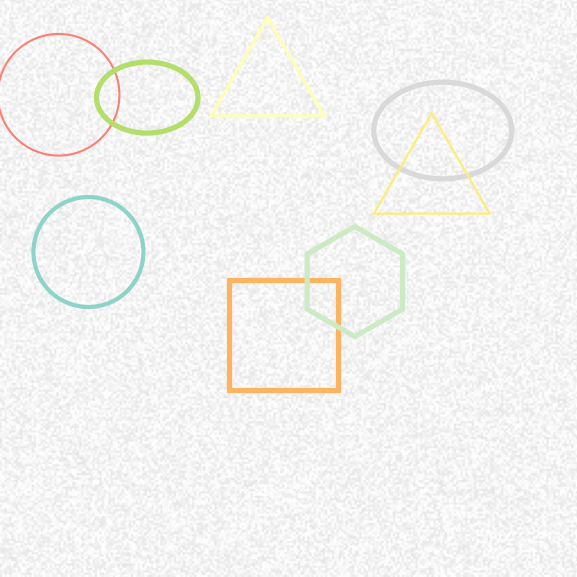[{"shape": "circle", "thickness": 2, "radius": 0.48, "center": [0.153, 0.563]}, {"shape": "triangle", "thickness": 1.5, "radius": 0.57, "center": [0.463, 0.855]}, {"shape": "circle", "thickness": 1, "radius": 0.53, "center": [0.102, 0.835]}, {"shape": "square", "thickness": 2.5, "radius": 0.47, "center": [0.491, 0.419]}, {"shape": "oval", "thickness": 2.5, "radius": 0.44, "center": [0.255, 0.83]}, {"shape": "oval", "thickness": 2.5, "radius": 0.6, "center": [0.767, 0.773]}, {"shape": "hexagon", "thickness": 2.5, "radius": 0.48, "center": [0.614, 0.512]}, {"shape": "triangle", "thickness": 1, "radius": 0.58, "center": [0.748, 0.687]}]